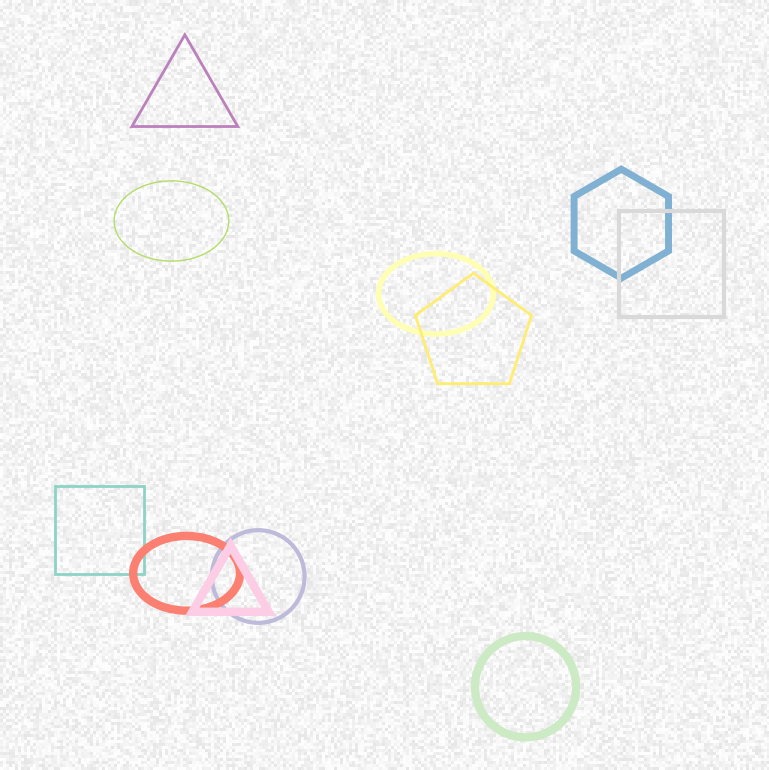[{"shape": "square", "thickness": 1, "radius": 0.29, "center": [0.129, 0.311]}, {"shape": "oval", "thickness": 2, "radius": 0.37, "center": [0.566, 0.618]}, {"shape": "circle", "thickness": 1.5, "radius": 0.3, "center": [0.335, 0.251]}, {"shape": "oval", "thickness": 3, "radius": 0.35, "center": [0.242, 0.255]}, {"shape": "hexagon", "thickness": 2.5, "radius": 0.35, "center": [0.807, 0.71]}, {"shape": "oval", "thickness": 0.5, "radius": 0.37, "center": [0.223, 0.713]}, {"shape": "triangle", "thickness": 3, "radius": 0.29, "center": [0.299, 0.234]}, {"shape": "square", "thickness": 1.5, "radius": 0.34, "center": [0.872, 0.657]}, {"shape": "triangle", "thickness": 1, "radius": 0.4, "center": [0.24, 0.875]}, {"shape": "circle", "thickness": 3, "radius": 0.33, "center": [0.683, 0.108]}, {"shape": "pentagon", "thickness": 1, "radius": 0.4, "center": [0.615, 0.566]}]